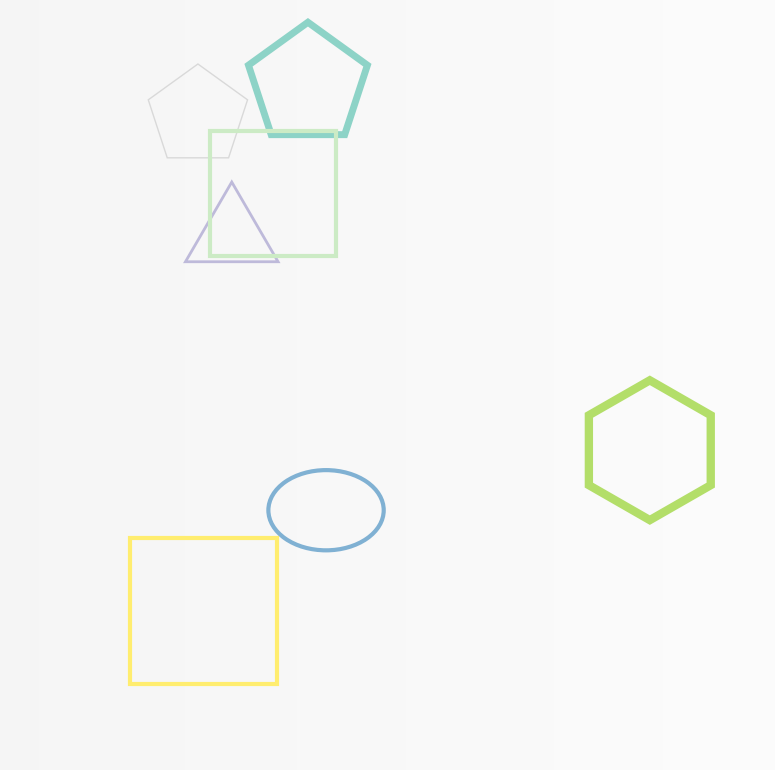[{"shape": "pentagon", "thickness": 2.5, "radius": 0.4, "center": [0.397, 0.89]}, {"shape": "triangle", "thickness": 1, "radius": 0.34, "center": [0.299, 0.695]}, {"shape": "oval", "thickness": 1.5, "radius": 0.37, "center": [0.421, 0.337]}, {"shape": "hexagon", "thickness": 3, "radius": 0.45, "center": [0.838, 0.415]}, {"shape": "pentagon", "thickness": 0.5, "radius": 0.34, "center": [0.255, 0.85]}, {"shape": "square", "thickness": 1.5, "radius": 0.41, "center": [0.352, 0.749]}, {"shape": "square", "thickness": 1.5, "radius": 0.48, "center": [0.263, 0.207]}]